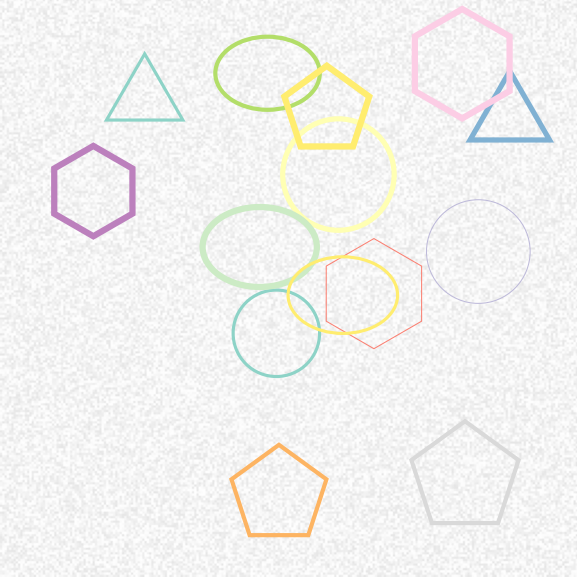[{"shape": "triangle", "thickness": 1.5, "radius": 0.38, "center": [0.251, 0.829]}, {"shape": "circle", "thickness": 1.5, "radius": 0.37, "center": [0.479, 0.422]}, {"shape": "circle", "thickness": 2.5, "radius": 0.48, "center": [0.586, 0.697]}, {"shape": "circle", "thickness": 0.5, "radius": 0.45, "center": [0.828, 0.564]}, {"shape": "hexagon", "thickness": 0.5, "radius": 0.48, "center": [0.647, 0.491]}, {"shape": "triangle", "thickness": 2.5, "radius": 0.4, "center": [0.883, 0.797]}, {"shape": "pentagon", "thickness": 2, "radius": 0.43, "center": [0.483, 0.142]}, {"shape": "oval", "thickness": 2, "radius": 0.45, "center": [0.463, 0.872]}, {"shape": "hexagon", "thickness": 3, "radius": 0.47, "center": [0.8, 0.889]}, {"shape": "pentagon", "thickness": 2, "radius": 0.49, "center": [0.805, 0.172]}, {"shape": "hexagon", "thickness": 3, "radius": 0.39, "center": [0.162, 0.668]}, {"shape": "oval", "thickness": 3, "radius": 0.49, "center": [0.45, 0.571]}, {"shape": "pentagon", "thickness": 3, "radius": 0.39, "center": [0.566, 0.808]}, {"shape": "oval", "thickness": 1.5, "radius": 0.47, "center": [0.594, 0.488]}]